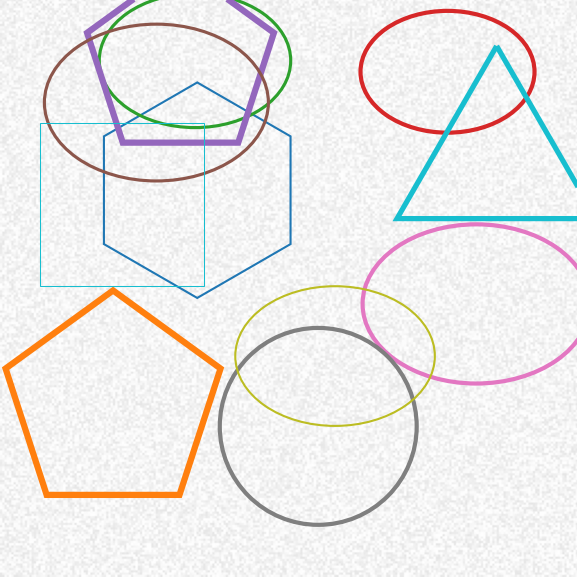[{"shape": "hexagon", "thickness": 1, "radius": 0.93, "center": [0.342, 0.67]}, {"shape": "pentagon", "thickness": 3, "radius": 0.98, "center": [0.196, 0.3]}, {"shape": "oval", "thickness": 1.5, "radius": 0.83, "center": [0.338, 0.894]}, {"shape": "oval", "thickness": 2, "radius": 0.75, "center": [0.775, 0.875]}, {"shape": "pentagon", "thickness": 3, "radius": 0.85, "center": [0.313, 0.89]}, {"shape": "oval", "thickness": 1.5, "radius": 0.97, "center": [0.271, 0.822]}, {"shape": "oval", "thickness": 2, "radius": 0.98, "center": [0.825, 0.473]}, {"shape": "circle", "thickness": 2, "radius": 0.85, "center": [0.551, 0.261]}, {"shape": "oval", "thickness": 1, "radius": 0.86, "center": [0.58, 0.383]}, {"shape": "triangle", "thickness": 2.5, "radius": 1.0, "center": [0.86, 0.72]}, {"shape": "square", "thickness": 0.5, "radius": 0.71, "center": [0.211, 0.645]}]